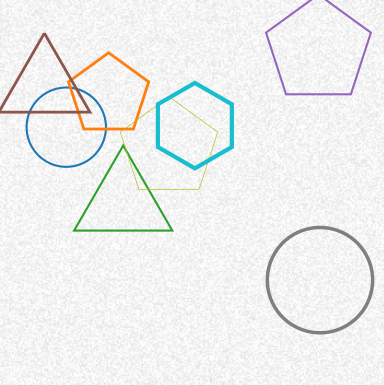[{"shape": "circle", "thickness": 1.5, "radius": 0.52, "center": [0.172, 0.67]}, {"shape": "pentagon", "thickness": 2, "radius": 0.55, "center": [0.282, 0.753]}, {"shape": "triangle", "thickness": 1.5, "radius": 0.74, "center": [0.32, 0.475]}, {"shape": "pentagon", "thickness": 1.5, "radius": 0.72, "center": [0.827, 0.871]}, {"shape": "triangle", "thickness": 2, "radius": 0.68, "center": [0.115, 0.777]}, {"shape": "circle", "thickness": 2.5, "radius": 0.68, "center": [0.831, 0.272]}, {"shape": "pentagon", "thickness": 0.5, "radius": 0.66, "center": [0.439, 0.616]}, {"shape": "hexagon", "thickness": 3, "radius": 0.55, "center": [0.506, 0.674]}]